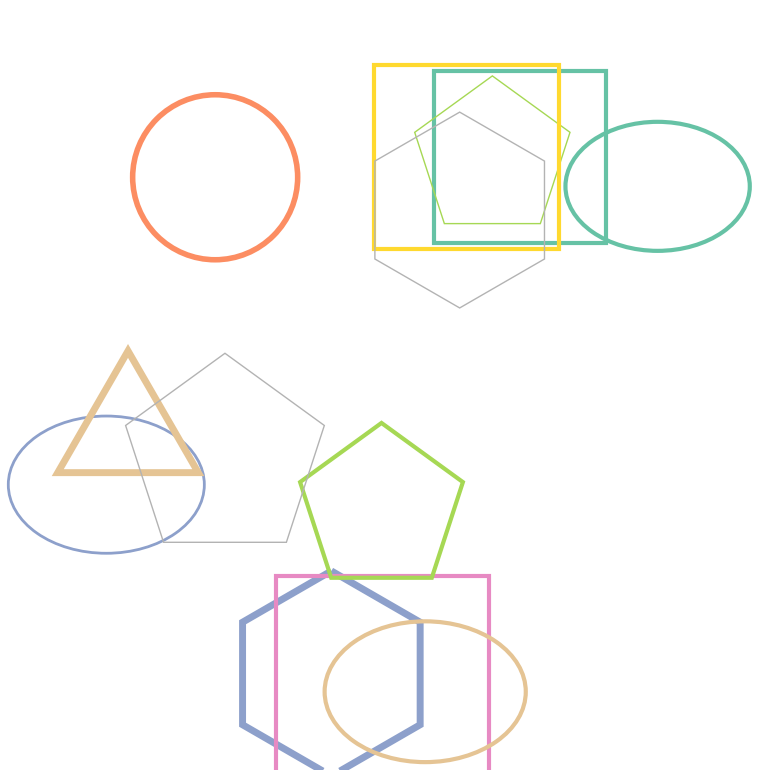[{"shape": "square", "thickness": 1.5, "radius": 0.56, "center": [0.675, 0.796]}, {"shape": "oval", "thickness": 1.5, "radius": 0.6, "center": [0.854, 0.758]}, {"shape": "circle", "thickness": 2, "radius": 0.54, "center": [0.279, 0.77]}, {"shape": "hexagon", "thickness": 2.5, "radius": 0.67, "center": [0.43, 0.125]}, {"shape": "oval", "thickness": 1, "radius": 0.64, "center": [0.138, 0.371]}, {"shape": "square", "thickness": 1.5, "radius": 0.69, "center": [0.497, 0.114]}, {"shape": "pentagon", "thickness": 1.5, "radius": 0.56, "center": [0.495, 0.34]}, {"shape": "pentagon", "thickness": 0.5, "radius": 0.53, "center": [0.639, 0.795]}, {"shape": "square", "thickness": 1.5, "radius": 0.6, "center": [0.606, 0.796]}, {"shape": "oval", "thickness": 1.5, "radius": 0.65, "center": [0.552, 0.102]}, {"shape": "triangle", "thickness": 2.5, "radius": 0.53, "center": [0.166, 0.439]}, {"shape": "pentagon", "thickness": 0.5, "radius": 0.68, "center": [0.292, 0.405]}, {"shape": "hexagon", "thickness": 0.5, "radius": 0.64, "center": [0.597, 0.727]}]